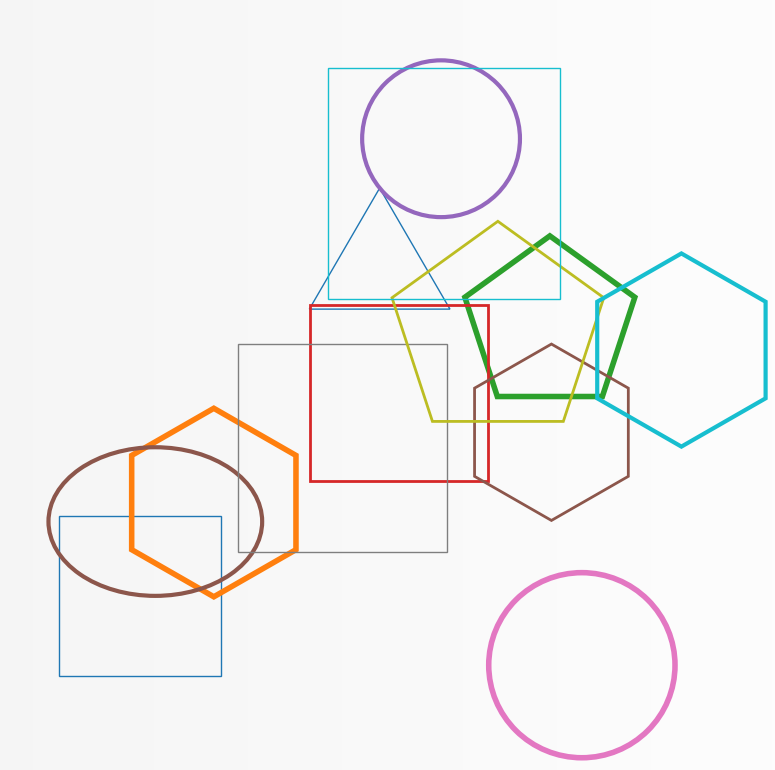[{"shape": "square", "thickness": 0.5, "radius": 0.52, "center": [0.181, 0.226]}, {"shape": "triangle", "thickness": 0.5, "radius": 0.52, "center": [0.49, 0.651]}, {"shape": "hexagon", "thickness": 2, "radius": 0.61, "center": [0.276, 0.347]}, {"shape": "pentagon", "thickness": 2, "radius": 0.58, "center": [0.709, 0.578]}, {"shape": "square", "thickness": 1, "radius": 0.57, "center": [0.514, 0.49]}, {"shape": "circle", "thickness": 1.5, "radius": 0.51, "center": [0.569, 0.82]}, {"shape": "hexagon", "thickness": 1, "radius": 0.57, "center": [0.712, 0.439]}, {"shape": "oval", "thickness": 1.5, "radius": 0.69, "center": [0.2, 0.323]}, {"shape": "circle", "thickness": 2, "radius": 0.6, "center": [0.751, 0.136]}, {"shape": "square", "thickness": 0.5, "radius": 0.67, "center": [0.441, 0.418]}, {"shape": "pentagon", "thickness": 1, "radius": 0.72, "center": [0.642, 0.569]}, {"shape": "square", "thickness": 0.5, "radius": 0.75, "center": [0.573, 0.761]}, {"shape": "hexagon", "thickness": 1.5, "radius": 0.63, "center": [0.879, 0.545]}]